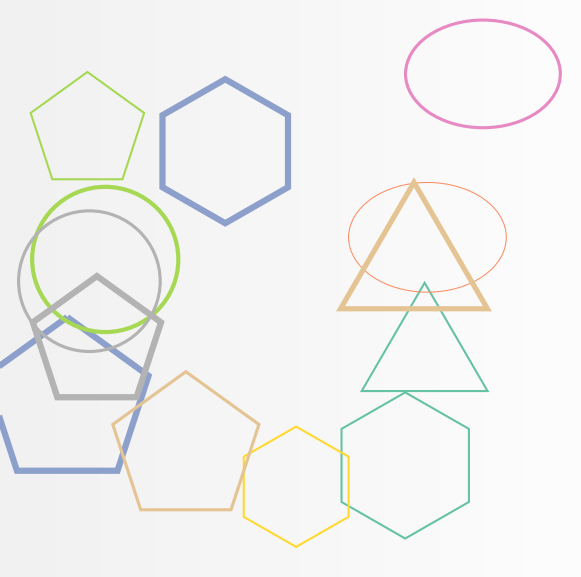[{"shape": "hexagon", "thickness": 1, "radius": 0.63, "center": [0.697, 0.193]}, {"shape": "triangle", "thickness": 1, "radius": 0.62, "center": [0.731, 0.384]}, {"shape": "oval", "thickness": 0.5, "radius": 0.68, "center": [0.735, 0.588]}, {"shape": "hexagon", "thickness": 3, "radius": 0.62, "center": [0.388, 0.737]}, {"shape": "pentagon", "thickness": 3, "radius": 0.74, "center": [0.116, 0.303]}, {"shape": "oval", "thickness": 1.5, "radius": 0.67, "center": [0.831, 0.871]}, {"shape": "circle", "thickness": 2, "radius": 0.63, "center": [0.181, 0.55]}, {"shape": "pentagon", "thickness": 1, "radius": 0.51, "center": [0.15, 0.772]}, {"shape": "hexagon", "thickness": 1, "radius": 0.52, "center": [0.51, 0.156]}, {"shape": "pentagon", "thickness": 1.5, "radius": 0.66, "center": [0.32, 0.223]}, {"shape": "triangle", "thickness": 2.5, "radius": 0.73, "center": [0.712, 0.537]}, {"shape": "pentagon", "thickness": 3, "radius": 0.58, "center": [0.167, 0.405]}, {"shape": "circle", "thickness": 1.5, "radius": 0.61, "center": [0.154, 0.512]}]